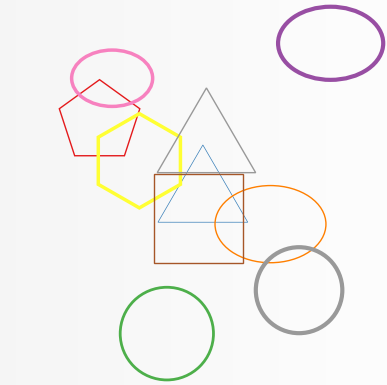[{"shape": "pentagon", "thickness": 1, "radius": 0.55, "center": [0.257, 0.684]}, {"shape": "triangle", "thickness": 0.5, "radius": 0.67, "center": [0.524, 0.49]}, {"shape": "circle", "thickness": 2, "radius": 0.6, "center": [0.431, 0.133]}, {"shape": "oval", "thickness": 3, "radius": 0.68, "center": [0.853, 0.888]}, {"shape": "oval", "thickness": 1, "radius": 0.72, "center": [0.698, 0.418]}, {"shape": "hexagon", "thickness": 2.5, "radius": 0.61, "center": [0.36, 0.582]}, {"shape": "square", "thickness": 1, "radius": 0.58, "center": [0.513, 0.432]}, {"shape": "oval", "thickness": 2.5, "radius": 0.52, "center": [0.289, 0.797]}, {"shape": "triangle", "thickness": 1, "radius": 0.73, "center": [0.533, 0.625]}, {"shape": "circle", "thickness": 3, "radius": 0.56, "center": [0.772, 0.246]}]